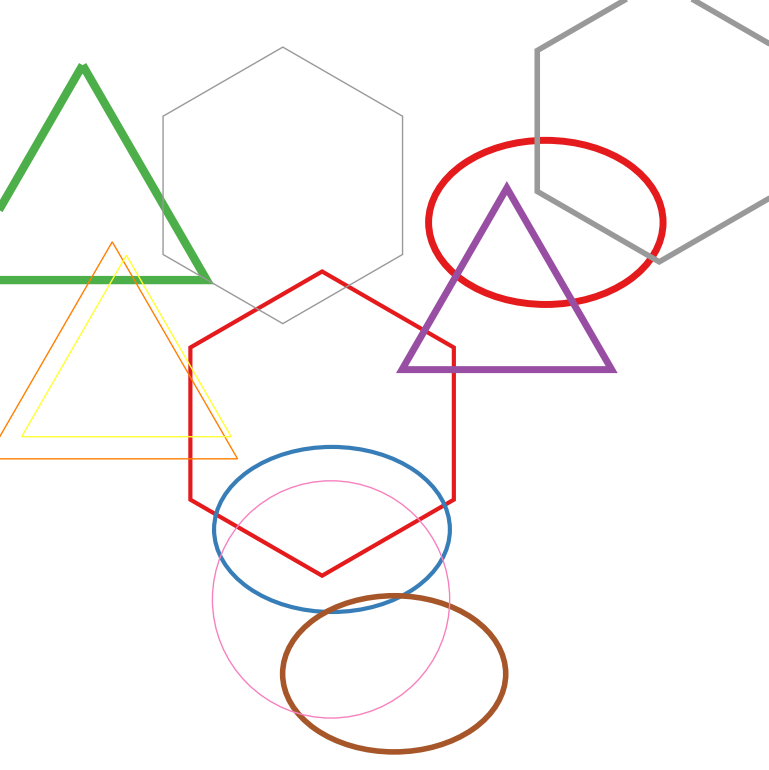[{"shape": "hexagon", "thickness": 1.5, "radius": 0.99, "center": [0.418, 0.45]}, {"shape": "oval", "thickness": 2.5, "radius": 0.76, "center": [0.709, 0.711]}, {"shape": "oval", "thickness": 1.5, "radius": 0.77, "center": [0.431, 0.312]}, {"shape": "triangle", "thickness": 3, "radius": 0.93, "center": [0.107, 0.729]}, {"shape": "triangle", "thickness": 2.5, "radius": 0.79, "center": [0.658, 0.599]}, {"shape": "triangle", "thickness": 0.5, "radius": 0.94, "center": [0.146, 0.498]}, {"shape": "triangle", "thickness": 0.5, "radius": 0.79, "center": [0.164, 0.511]}, {"shape": "oval", "thickness": 2, "radius": 0.72, "center": [0.512, 0.125]}, {"shape": "circle", "thickness": 0.5, "radius": 0.77, "center": [0.43, 0.222]}, {"shape": "hexagon", "thickness": 0.5, "radius": 0.9, "center": [0.367, 0.759]}, {"shape": "hexagon", "thickness": 2, "radius": 0.91, "center": [0.856, 0.843]}]